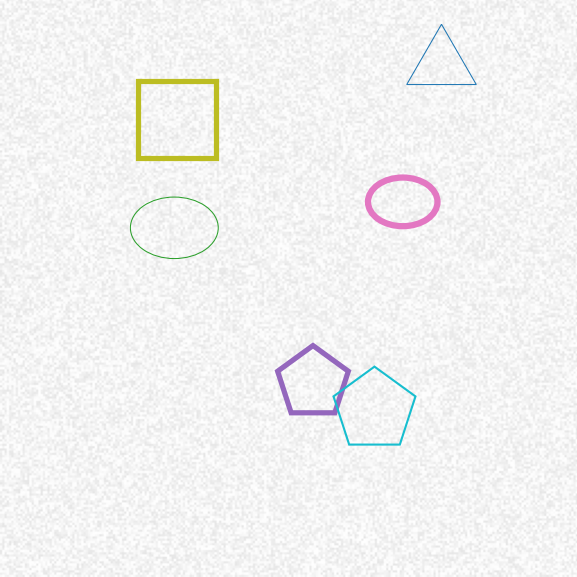[{"shape": "triangle", "thickness": 0.5, "radius": 0.35, "center": [0.765, 0.888]}, {"shape": "oval", "thickness": 0.5, "radius": 0.38, "center": [0.302, 0.605]}, {"shape": "pentagon", "thickness": 2.5, "radius": 0.32, "center": [0.542, 0.336]}, {"shape": "oval", "thickness": 3, "radius": 0.3, "center": [0.697, 0.65]}, {"shape": "square", "thickness": 2.5, "radius": 0.33, "center": [0.306, 0.793]}, {"shape": "pentagon", "thickness": 1, "radius": 0.37, "center": [0.648, 0.29]}]